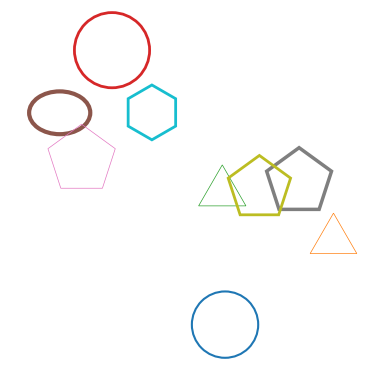[{"shape": "circle", "thickness": 1.5, "radius": 0.43, "center": [0.585, 0.157]}, {"shape": "triangle", "thickness": 0.5, "radius": 0.35, "center": [0.866, 0.376]}, {"shape": "triangle", "thickness": 0.5, "radius": 0.35, "center": [0.577, 0.501]}, {"shape": "circle", "thickness": 2, "radius": 0.49, "center": [0.291, 0.87]}, {"shape": "oval", "thickness": 3, "radius": 0.4, "center": [0.155, 0.707]}, {"shape": "pentagon", "thickness": 0.5, "radius": 0.46, "center": [0.212, 0.585]}, {"shape": "pentagon", "thickness": 2.5, "radius": 0.44, "center": [0.777, 0.528]}, {"shape": "pentagon", "thickness": 2, "radius": 0.43, "center": [0.674, 0.511]}, {"shape": "hexagon", "thickness": 2, "radius": 0.36, "center": [0.395, 0.708]}]